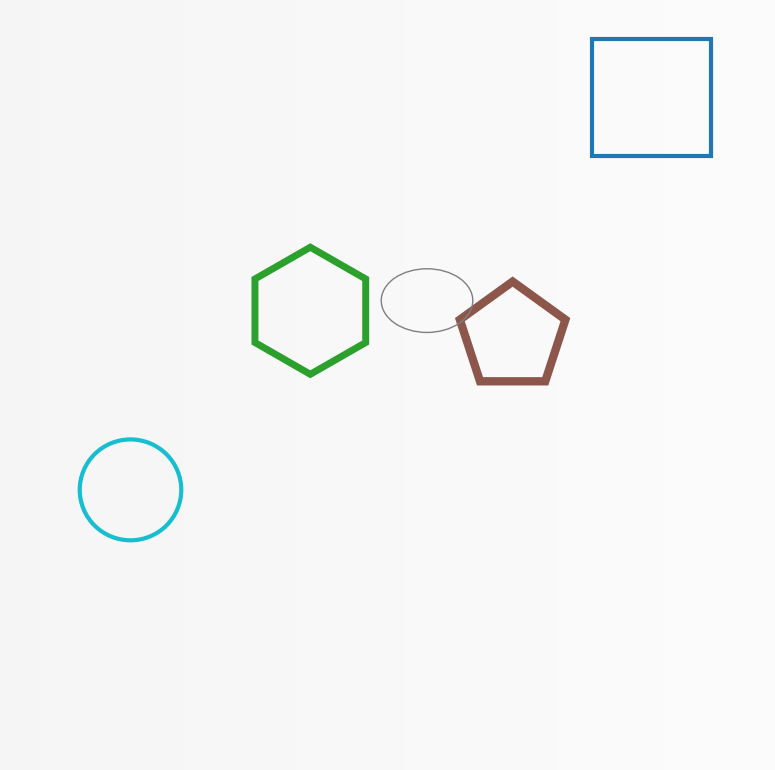[{"shape": "square", "thickness": 1.5, "radius": 0.38, "center": [0.84, 0.873]}, {"shape": "hexagon", "thickness": 2.5, "radius": 0.41, "center": [0.4, 0.596]}, {"shape": "pentagon", "thickness": 3, "radius": 0.36, "center": [0.661, 0.563]}, {"shape": "oval", "thickness": 0.5, "radius": 0.3, "center": [0.551, 0.61]}, {"shape": "circle", "thickness": 1.5, "radius": 0.33, "center": [0.168, 0.364]}]